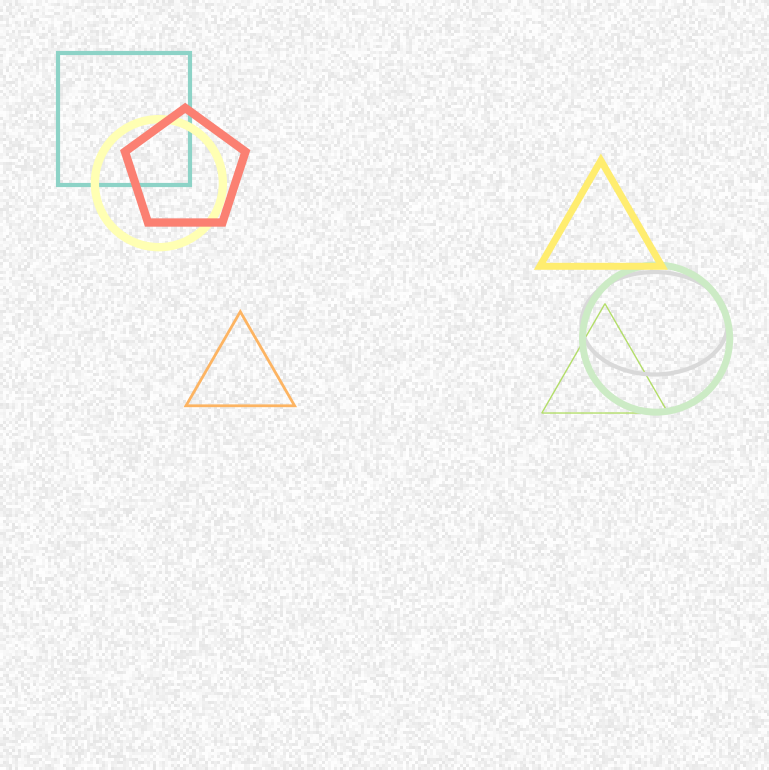[{"shape": "square", "thickness": 1.5, "radius": 0.43, "center": [0.161, 0.846]}, {"shape": "circle", "thickness": 3, "radius": 0.42, "center": [0.206, 0.762]}, {"shape": "pentagon", "thickness": 3, "radius": 0.41, "center": [0.241, 0.778]}, {"shape": "triangle", "thickness": 1, "radius": 0.41, "center": [0.312, 0.514]}, {"shape": "triangle", "thickness": 0.5, "radius": 0.47, "center": [0.786, 0.511]}, {"shape": "oval", "thickness": 1.5, "radius": 0.48, "center": [0.85, 0.58]}, {"shape": "circle", "thickness": 2.5, "radius": 0.48, "center": [0.852, 0.56]}, {"shape": "triangle", "thickness": 2.5, "radius": 0.46, "center": [0.78, 0.7]}]